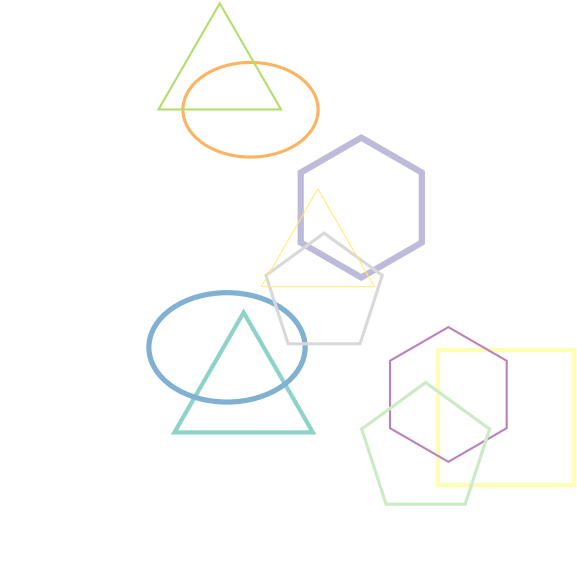[{"shape": "triangle", "thickness": 2, "radius": 0.69, "center": [0.422, 0.32]}, {"shape": "square", "thickness": 2, "radius": 0.59, "center": [0.877, 0.276]}, {"shape": "hexagon", "thickness": 3, "radius": 0.61, "center": [0.626, 0.64]}, {"shape": "oval", "thickness": 2.5, "radius": 0.68, "center": [0.393, 0.398]}, {"shape": "oval", "thickness": 1.5, "radius": 0.59, "center": [0.434, 0.809]}, {"shape": "triangle", "thickness": 1, "radius": 0.61, "center": [0.381, 0.871]}, {"shape": "pentagon", "thickness": 1.5, "radius": 0.53, "center": [0.561, 0.49]}, {"shape": "hexagon", "thickness": 1, "radius": 0.58, "center": [0.776, 0.316]}, {"shape": "pentagon", "thickness": 1.5, "radius": 0.58, "center": [0.737, 0.22]}, {"shape": "triangle", "thickness": 0.5, "radius": 0.57, "center": [0.55, 0.559]}]